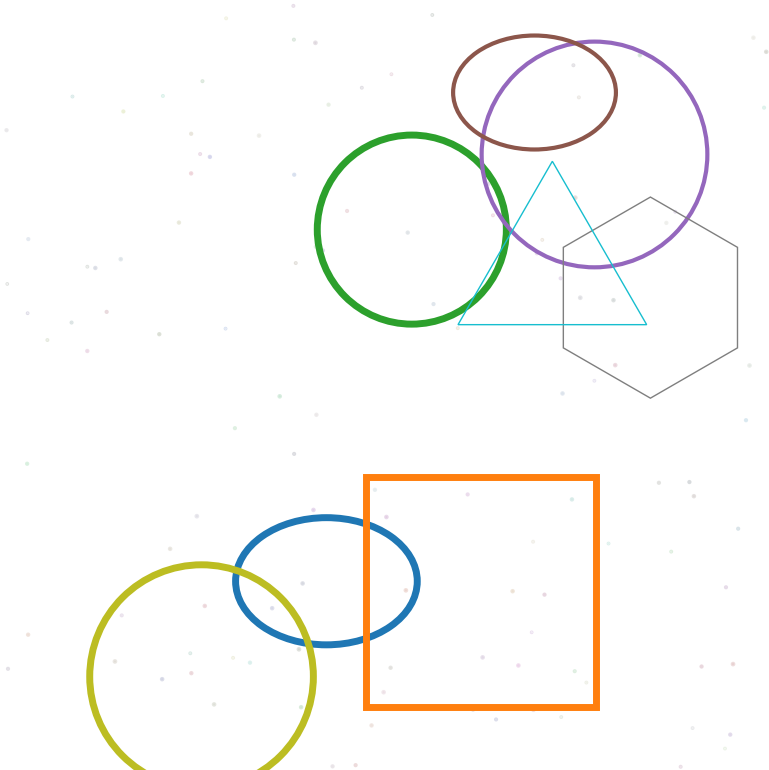[{"shape": "oval", "thickness": 2.5, "radius": 0.59, "center": [0.424, 0.245]}, {"shape": "square", "thickness": 2.5, "radius": 0.75, "center": [0.625, 0.231]}, {"shape": "circle", "thickness": 2.5, "radius": 0.61, "center": [0.535, 0.702]}, {"shape": "circle", "thickness": 1.5, "radius": 0.73, "center": [0.772, 0.799]}, {"shape": "oval", "thickness": 1.5, "radius": 0.53, "center": [0.694, 0.88]}, {"shape": "hexagon", "thickness": 0.5, "radius": 0.65, "center": [0.845, 0.613]}, {"shape": "circle", "thickness": 2.5, "radius": 0.73, "center": [0.262, 0.121]}, {"shape": "triangle", "thickness": 0.5, "radius": 0.71, "center": [0.717, 0.649]}]